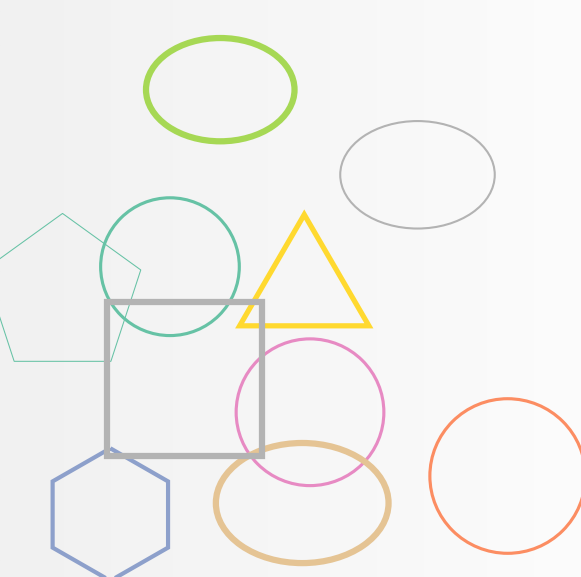[{"shape": "pentagon", "thickness": 0.5, "radius": 0.71, "center": [0.108, 0.488]}, {"shape": "circle", "thickness": 1.5, "radius": 0.6, "center": [0.292, 0.537]}, {"shape": "circle", "thickness": 1.5, "radius": 0.67, "center": [0.873, 0.175]}, {"shape": "hexagon", "thickness": 2, "radius": 0.57, "center": [0.19, 0.108]}, {"shape": "circle", "thickness": 1.5, "radius": 0.64, "center": [0.533, 0.285]}, {"shape": "oval", "thickness": 3, "radius": 0.64, "center": [0.379, 0.844]}, {"shape": "triangle", "thickness": 2.5, "radius": 0.64, "center": [0.523, 0.499]}, {"shape": "oval", "thickness": 3, "radius": 0.74, "center": [0.52, 0.128]}, {"shape": "oval", "thickness": 1, "radius": 0.66, "center": [0.718, 0.696]}, {"shape": "square", "thickness": 3, "radius": 0.67, "center": [0.317, 0.343]}]